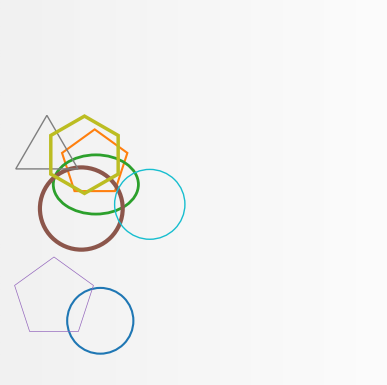[{"shape": "circle", "thickness": 1.5, "radius": 0.43, "center": [0.259, 0.167]}, {"shape": "pentagon", "thickness": 1.5, "radius": 0.44, "center": [0.244, 0.575]}, {"shape": "oval", "thickness": 2, "radius": 0.55, "center": [0.247, 0.521]}, {"shape": "pentagon", "thickness": 0.5, "radius": 0.53, "center": [0.139, 0.226]}, {"shape": "circle", "thickness": 3, "radius": 0.53, "center": [0.21, 0.458]}, {"shape": "triangle", "thickness": 1, "radius": 0.46, "center": [0.121, 0.608]}, {"shape": "hexagon", "thickness": 2.5, "radius": 0.5, "center": [0.218, 0.598]}, {"shape": "circle", "thickness": 1, "radius": 0.45, "center": [0.386, 0.469]}]